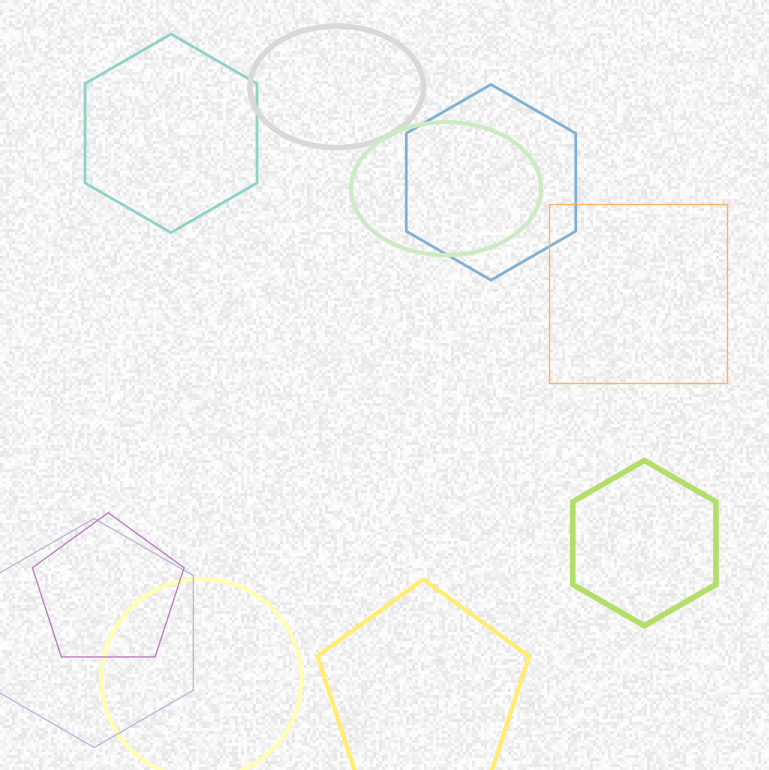[{"shape": "hexagon", "thickness": 1, "radius": 0.64, "center": [0.222, 0.827]}, {"shape": "circle", "thickness": 1.5, "radius": 0.65, "center": [0.262, 0.118]}, {"shape": "hexagon", "thickness": 0.5, "radius": 0.74, "center": [0.122, 0.178]}, {"shape": "hexagon", "thickness": 1, "radius": 0.64, "center": [0.638, 0.763]}, {"shape": "square", "thickness": 0.5, "radius": 0.58, "center": [0.829, 0.619]}, {"shape": "hexagon", "thickness": 2, "radius": 0.54, "center": [0.837, 0.295]}, {"shape": "oval", "thickness": 2, "radius": 0.56, "center": [0.437, 0.887]}, {"shape": "pentagon", "thickness": 0.5, "radius": 0.52, "center": [0.141, 0.231]}, {"shape": "oval", "thickness": 1.5, "radius": 0.62, "center": [0.579, 0.755]}, {"shape": "pentagon", "thickness": 1.5, "radius": 0.72, "center": [0.55, 0.103]}]